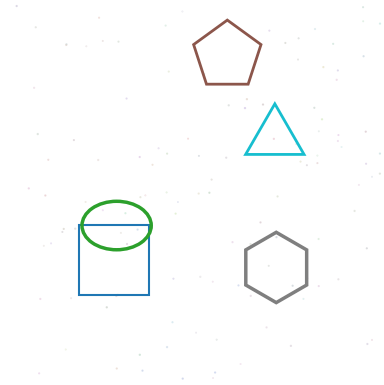[{"shape": "square", "thickness": 1.5, "radius": 0.46, "center": [0.297, 0.324]}, {"shape": "oval", "thickness": 2.5, "radius": 0.45, "center": [0.303, 0.414]}, {"shape": "pentagon", "thickness": 2, "radius": 0.46, "center": [0.59, 0.856]}, {"shape": "hexagon", "thickness": 2.5, "radius": 0.46, "center": [0.717, 0.305]}, {"shape": "triangle", "thickness": 2, "radius": 0.44, "center": [0.714, 0.643]}]